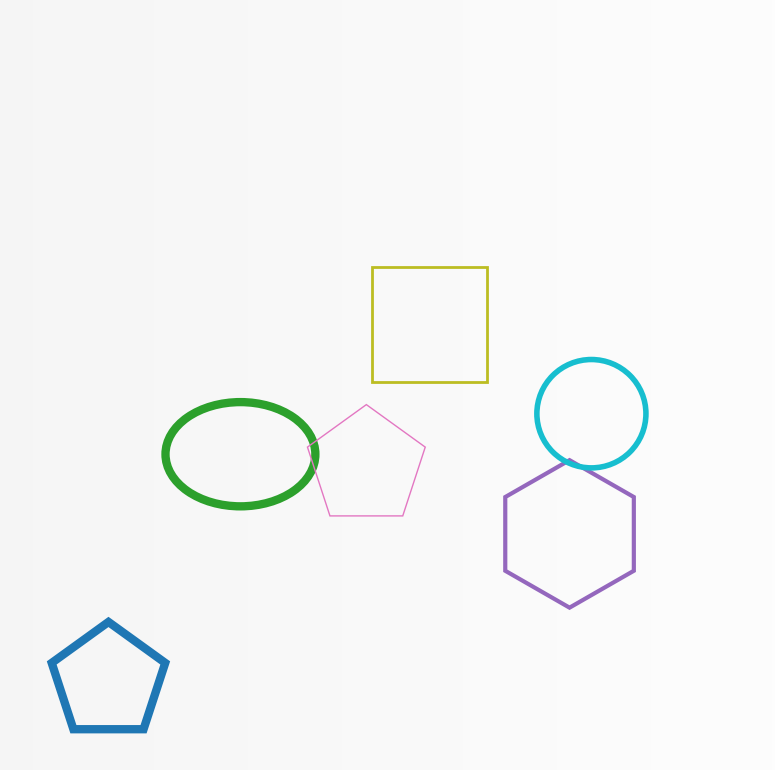[{"shape": "pentagon", "thickness": 3, "radius": 0.39, "center": [0.14, 0.115]}, {"shape": "oval", "thickness": 3, "radius": 0.48, "center": [0.31, 0.41]}, {"shape": "hexagon", "thickness": 1.5, "radius": 0.48, "center": [0.735, 0.307]}, {"shape": "pentagon", "thickness": 0.5, "radius": 0.4, "center": [0.473, 0.395]}, {"shape": "square", "thickness": 1, "radius": 0.37, "center": [0.554, 0.579]}, {"shape": "circle", "thickness": 2, "radius": 0.35, "center": [0.763, 0.463]}]